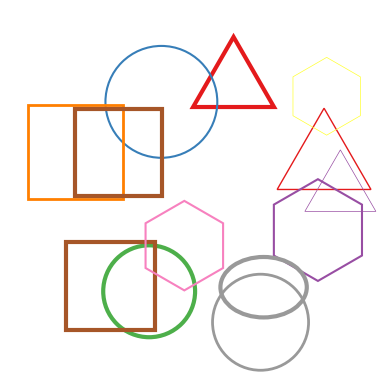[{"shape": "triangle", "thickness": 3, "radius": 0.61, "center": [0.607, 0.783]}, {"shape": "triangle", "thickness": 1, "radius": 0.7, "center": [0.842, 0.578]}, {"shape": "circle", "thickness": 1.5, "radius": 0.73, "center": [0.419, 0.735]}, {"shape": "circle", "thickness": 3, "radius": 0.6, "center": [0.387, 0.243]}, {"shape": "hexagon", "thickness": 1.5, "radius": 0.66, "center": [0.826, 0.402]}, {"shape": "triangle", "thickness": 0.5, "radius": 0.53, "center": [0.884, 0.504]}, {"shape": "square", "thickness": 2, "radius": 0.61, "center": [0.197, 0.605]}, {"shape": "hexagon", "thickness": 0.5, "radius": 0.51, "center": [0.848, 0.75]}, {"shape": "square", "thickness": 3, "radius": 0.58, "center": [0.286, 0.257]}, {"shape": "square", "thickness": 3, "radius": 0.57, "center": [0.308, 0.603]}, {"shape": "hexagon", "thickness": 1.5, "radius": 0.58, "center": [0.479, 0.362]}, {"shape": "oval", "thickness": 3, "radius": 0.56, "center": [0.685, 0.254]}, {"shape": "circle", "thickness": 2, "radius": 0.62, "center": [0.677, 0.163]}]